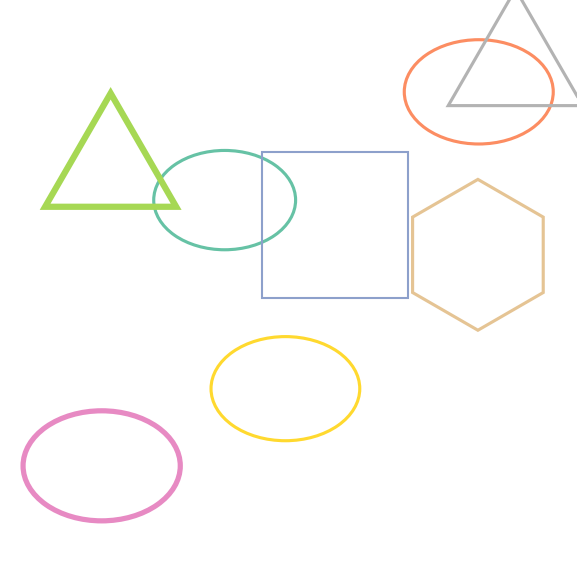[{"shape": "oval", "thickness": 1.5, "radius": 0.61, "center": [0.389, 0.653]}, {"shape": "oval", "thickness": 1.5, "radius": 0.64, "center": [0.829, 0.84]}, {"shape": "square", "thickness": 1, "radius": 0.63, "center": [0.58, 0.609]}, {"shape": "oval", "thickness": 2.5, "radius": 0.68, "center": [0.176, 0.193]}, {"shape": "triangle", "thickness": 3, "radius": 0.66, "center": [0.192, 0.707]}, {"shape": "oval", "thickness": 1.5, "radius": 0.64, "center": [0.494, 0.326]}, {"shape": "hexagon", "thickness": 1.5, "radius": 0.65, "center": [0.828, 0.558]}, {"shape": "triangle", "thickness": 1.5, "radius": 0.67, "center": [0.893, 0.883]}]